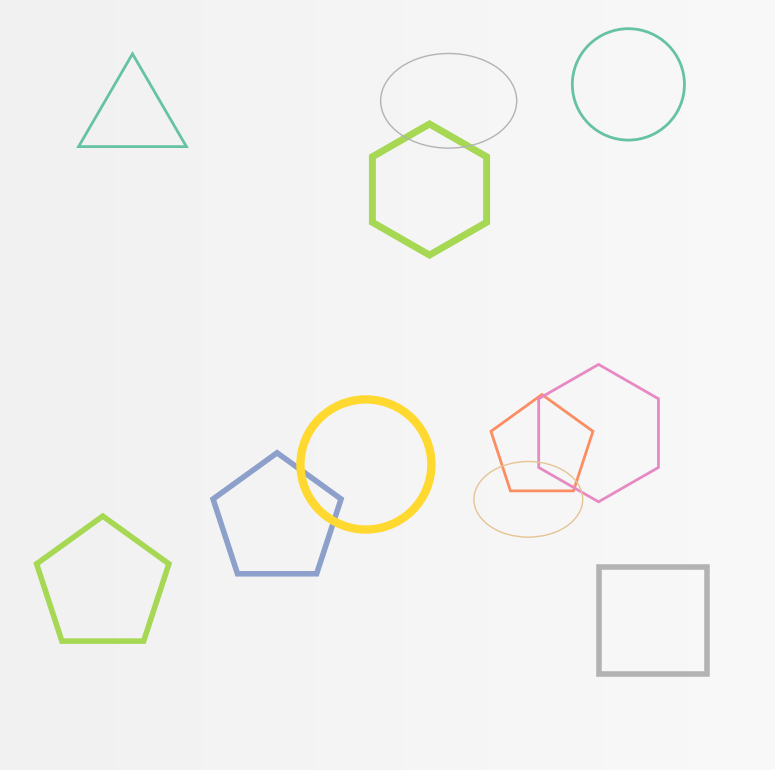[{"shape": "triangle", "thickness": 1, "radius": 0.4, "center": [0.171, 0.85]}, {"shape": "circle", "thickness": 1, "radius": 0.36, "center": [0.811, 0.89]}, {"shape": "pentagon", "thickness": 1, "radius": 0.35, "center": [0.699, 0.418]}, {"shape": "pentagon", "thickness": 2, "radius": 0.43, "center": [0.358, 0.325]}, {"shape": "hexagon", "thickness": 1, "radius": 0.45, "center": [0.772, 0.438]}, {"shape": "hexagon", "thickness": 2.5, "radius": 0.43, "center": [0.554, 0.754]}, {"shape": "pentagon", "thickness": 2, "radius": 0.45, "center": [0.133, 0.24]}, {"shape": "circle", "thickness": 3, "radius": 0.42, "center": [0.472, 0.397]}, {"shape": "oval", "thickness": 0.5, "radius": 0.35, "center": [0.682, 0.351]}, {"shape": "square", "thickness": 2, "radius": 0.35, "center": [0.843, 0.194]}, {"shape": "oval", "thickness": 0.5, "radius": 0.44, "center": [0.579, 0.869]}]